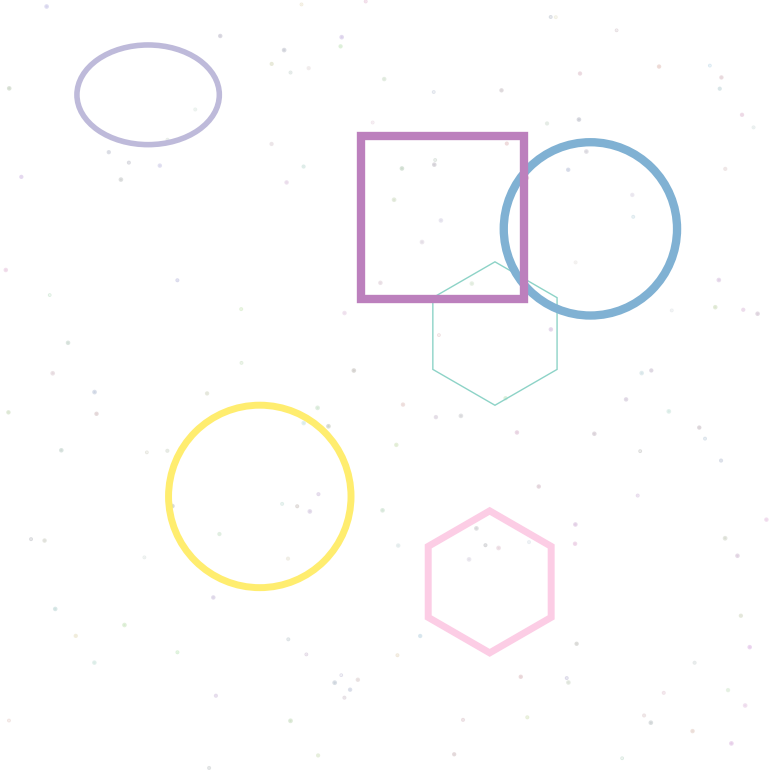[{"shape": "hexagon", "thickness": 0.5, "radius": 0.47, "center": [0.643, 0.567]}, {"shape": "oval", "thickness": 2, "radius": 0.46, "center": [0.192, 0.877]}, {"shape": "circle", "thickness": 3, "radius": 0.56, "center": [0.767, 0.703]}, {"shape": "hexagon", "thickness": 2.5, "radius": 0.46, "center": [0.636, 0.244]}, {"shape": "square", "thickness": 3, "radius": 0.53, "center": [0.575, 0.717]}, {"shape": "circle", "thickness": 2.5, "radius": 0.59, "center": [0.337, 0.355]}]